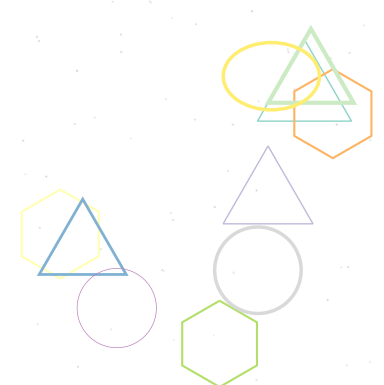[{"shape": "triangle", "thickness": 1, "radius": 0.71, "center": [0.791, 0.756]}, {"shape": "hexagon", "thickness": 1.5, "radius": 0.58, "center": [0.156, 0.392]}, {"shape": "triangle", "thickness": 1, "radius": 0.67, "center": [0.696, 0.486]}, {"shape": "triangle", "thickness": 2, "radius": 0.65, "center": [0.215, 0.352]}, {"shape": "hexagon", "thickness": 1.5, "radius": 0.58, "center": [0.865, 0.705]}, {"shape": "hexagon", "thickness": 1.5, "radius": 0.56, "center": [0.57, 0.107]}, {"shape": "circle", "thickness": 2.5, "radius": 0.56, "center": [0.67, 0.298]}, {"shape": "circle", "thickness": 0.5, "radius": 0.51, "center": [0.303, 0.2]}, {"shape": "triangle", "thickness": 3, "radius": 0.64, "center": [0.808, 0.797]}, {"shape": "oval", "thickness": 2.5, "radius": 0.62, "center": [0.705, 0.802]}]